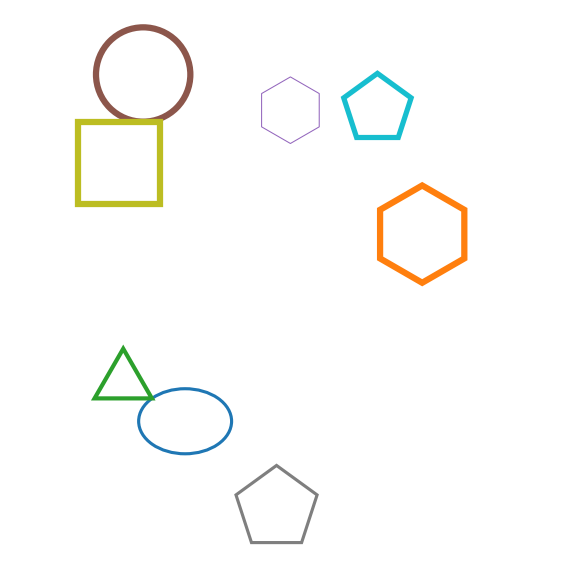[{"shape": "oval", "thickness": 1.5, "radius": 0.4, "center": [0.321, 0.27]}, {"shape": "hexagon", "thickness": 3, "radius": 0.42, "center": [0.731, 0.594]}, {"shape": "triangle", "thickness": 2, "radius": 0.29, "center": [0.213, 0.338]}, {"shape": "hexagon", "thickness": 0.5, "radius": 0.29, "center": [0.503, 0.808]}, {"shape": "circle", "thickness": 3, "radius": 0.41, "center": [0.248, 0.87]}, {"shape": "pentagon", "thickness": 1.5, "radius": 0.37, "center": [0.479, 0.119]}, {"shape": "square", "thickness": 3, "radius": 0.35, "center": [0.207, 0.717]}, {"shape": "pentagon", "thickness": 2.5, "radius": 0.31, "center": [0.654, 0.811]}]